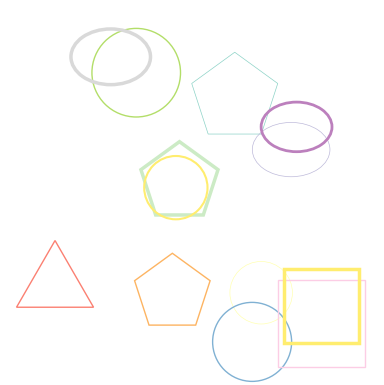[{"shape": "pentagon", "thickness": 0.5, "radius": 0.59, "center": [0.61, 0.747]}, {"shape": "circle", "thickness": 0.5, "radius": 0.41, "center": [0.678, 0.24]}, {"shape": "oval", "thickness": 0.5, "radius": 0.5, "center": [0.756, 0.611]}, {"shape": "triangle", "thickness": 1, "radius": 0.58, "center": [0.143, 0.26]}, {"shape": "circle", "thickness": 1, "radius": 0.51, "center": [0.655, 0.112]}, {"shape": "pentagon", "thickness": 1, "radius": 0.52, "center": [0.448, 0.239]}, {"shape": "circle", "thickness": 1, "radius": 0.58, "center": [0.354, 0.811]}, {"shape": "square", "thickness": 1, "radius": 0.57, "center": [0.834, 0.16]}, {"shape": "oval", "thickness": 2.5, "radius": 0.52, "center": [0.288, 0.852]}, {"shape": "oval", "thickness": 2, "radius": 0.46, "center": [0.77, 0.67]}, {"shape": "pentagon", "thickness": 2.5, "radius": 0.53, "center": [0.466, 0.527]}, {"shape": "circle", "thickness": 1.5, "radius": 0.41, "center": [0.457, 0.513]}, {"shape": "square", "thickness": 2.5, "radius": 0.49, "center": [0.835, 0.205]}]